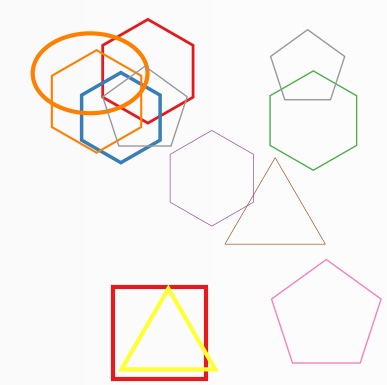[{"shape": "square", "thickness": 3, "radius": 0.6, "center": [0.412, 0.135]}, {"shape": "hexagon", "thickness": 2, "radius": 0.67, "center": [0.382, 0.815]}, {"shape": "hexagon", "thickness": 2.5, "radius": 0.58, "center": [0.312, 0.694]}, {"shape": "hexagon", "thickness": 1, "radius": 0.64, "center": [0.809, 0.687]}, {"shape": "hexagon", "thickness": 0.5, "radius": 0.62, "center": [0.547, 0.537]}, {"shape": "hexagon", "thickness": 1.5, "radius": 0.67, "center": [0.249, 0.737]}, {"shape": "oval", "thickness": 3, "radius": 0.74, "center": [0.233, 0.81]}, {"shape": "triangle", "thickness": 3, "radius": 0.7, "center": [0.434, 0.11]}, {"shape": "triangle", "thickness": 0.5, "radius": 0.75, "center": [0.71, 0.441]}, {"shape": "pentagon", "thickness": 1, "radius": 0.74, "center": [0.842, 0.177]}, {"shape": "pentagon", "thickness": 1, "radius": 0.5, "center": [0.794, 0.822]}, {"shape": "pentagon", "thickness": 1, "radius": 0.57, "center": [0.374, 0.713]}]